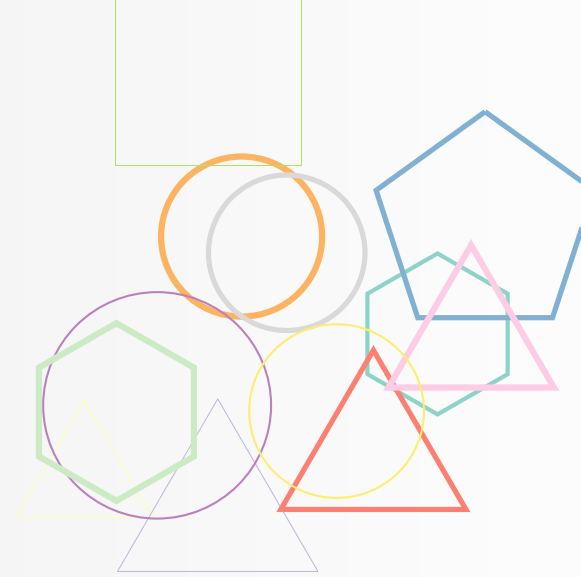[{"shape": "hexagon", "thickness": 2, "radius": 0.7, "center": [0.753, 0.421]}, {"shape": "triangle", "thickness": 0.5, "radius": 0.68, "center": [0.145, 0.171]}, {"shape": "triangle", "thickness": 0.5, "radius": 1.0, "center": [0.375, 0.109]}, {"shape": "triangle", "thickness": 2.5, "radius": 0.92, "center": [0.642, 0.209]}, {"shape": "pentagon", "thickness": 2.5, "radius": 0.99, "center": [0.835, 0.609]}, {"shape": "circle", "thickness": 3, "radius": 0.69, "center": [0.416, 0.59]}, {"shape": "square", "thickness": 0.5, "radius": 0.8, "center": [0.358, 0.874]}, {"shape": "triangle", "thickness": 3, "radius": 0.82, "center": [0.811, 0.41]}, {"shape": "circle", "thickness": 2.5, "radius": 0.67, "center": [0.493, 0.561]}, {"shape": "circle", "thickness": 1, "radius": 0.98, "center": [0.27, 0.297]}, {"shape": "hexagon", "thickness": 3, "radius": 0.77, "center": [0.2, 0.286]}, {"shape": "circle", "thickness": 1, "radius": 0.75, "center": [0.579, 0.287]}]